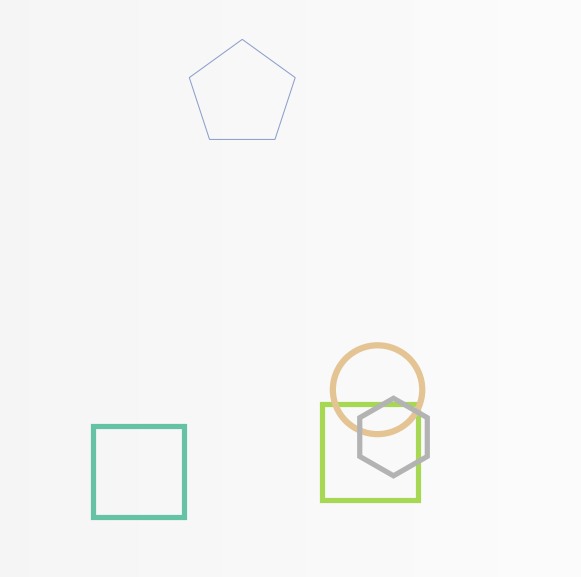[{"shape": "square", "thickness": 2.5, "radius": 0.39, "center": [0.238, 0.183]}, {"shape": "pentagon", "thickness": 0.5, "radius": 0.48, "center": [0.417, 0.835]}, {"shape": "square", "thickness": 2.5, "radius": 0.42, "center": [0.637, 0.216]}, {"shape": "circle", "thickness": 3, "radius": 0.38, "center": [0.65, 0.324]}, {"shape": "hexagon", "thickness": 2.5, "radius": 0.34, "center": [0.677, 0.242]}]